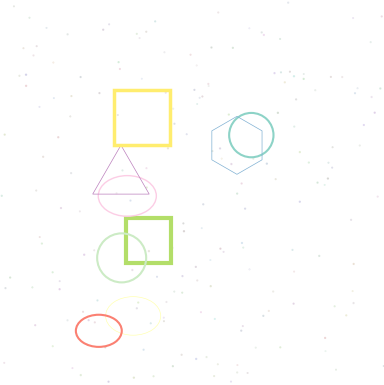[{"shape": "circle", "thickness": 1.5, "radius": 0.29, "center": [0.653, 0.649]}, {"shape": "oval", "thickness": 0.5, "radius": 0.36, "center": [0.346, 0.179]}, {"shape": "oval", "thickness": 1.5, "radius": 0.3, "center": [0.257, 0.141]}, {"shape": "hexagon", "thickness": 0.5, "radius": 0.38, "center": [0.615, 0.623]}, {"shape": "square", "thickness": 3, "radius": 0.3, "center": [0.386, 0.375]}, {"shape": "oval", "thickness": 1, "radius": 0.38, "center": [0.331, 0.491]}, {"shape": "triangle", "thickness": 0.5, "radius": 0.42, "center": [0.314, 0.538]}, {"shape": "circle", "thickness": 1.5, "radius": 0.32, "center": [0.316, 0.33]}, {"shape": "square", "thickness": 2.5, "radius": 0.36, "center": [0.369, 0.695]}]